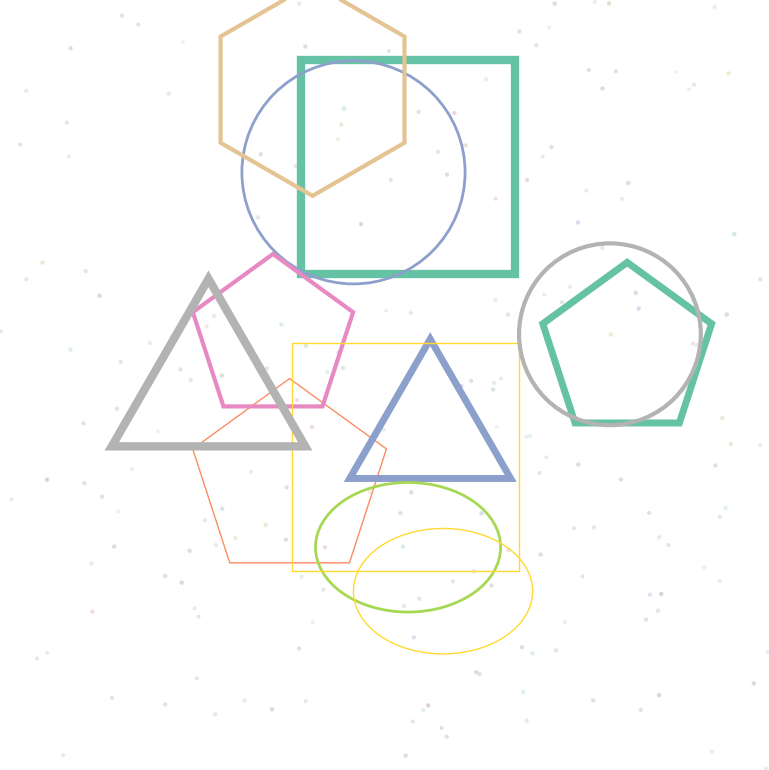[{"shape": "square", "thickness": 3, "radius": 0.69, "center": [0.53, 0.783]}, {"shape": "pentagon", "thickness": 2.5, "radius": 0.58, "center": [0.815, 0.544]}, {"shape": "pentagon", "thickness": 0.5, "radius": 0.66, "center": [0.376, 0.376]}, {"shape": "circle", "thickness": 1, "radius": 0.72, "center": [0.459, 0.776]}, {"shape": "triangle", "thickness": 2.5, "radius": 0.6, "center": [0.559, 0.439]}, {"shape": "pentagon", "thickness": 1.5, "radius": 0.55, "center": [0.355, 0.561]}, {"shape": "oval", "thickness": 1, "radius": 0.6, "center": [0.53, 0.289]}, {"shape": "square", "thickness": 0.5, "radius": 0.74, "center": [0.527, 0.406]}, {"shape": "oval", "thickness": 0.5, "radius": 0.58, "center": [0.575, 0.232]}, {"shape": "hexagon", "thickness": 1.5, "radius": 0.69, "center": [0.406, 0.884]}, {"shape": "circle", "thickness": 1.5, "radius": 0.59, "center": [0.792, 0.566]}, {"shape": "triangle", "thickness": 3, "radius": 0.73, "center": [0.271, 0.493]}]